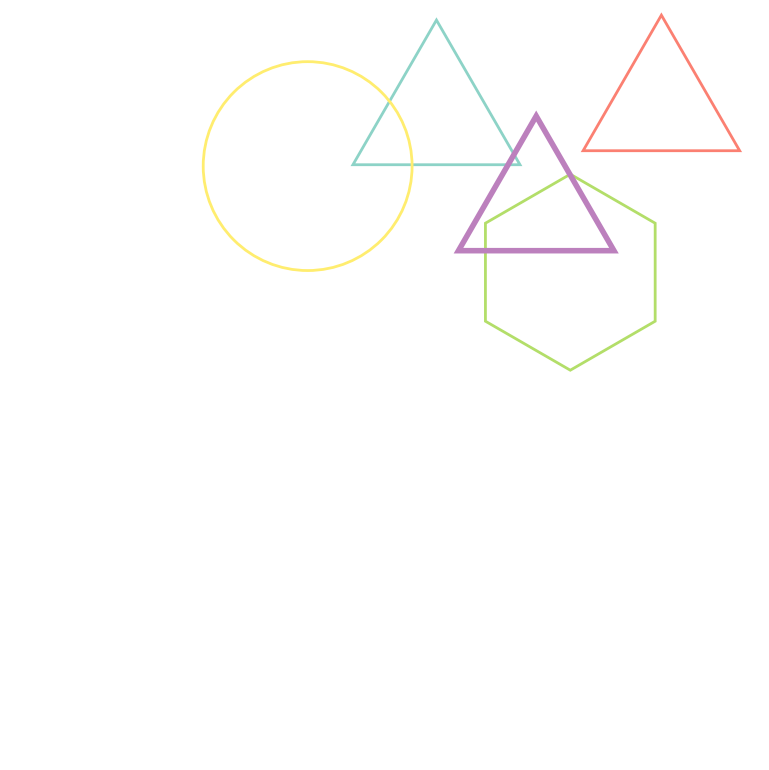[{"shape": "triangle", "thickness": 1, "radius": 0.63, "center": [0.567, 0.849]}, {"shape": "triangle", "thickness": 1, "radius": 0.59, "center": [0.859, 0.863]}, {"shape": "hexagon", "thickness": 1, "radius": 0.64, "center": [0.741, 0.646]}, {"shape": "triangle", "thickness": 2, "radius": 0.58, "center": [0.696, 0.733]}, {"shape": "circle", "thickness": 1, "radius": 0.68, "center": [0.4, 0.784]}]